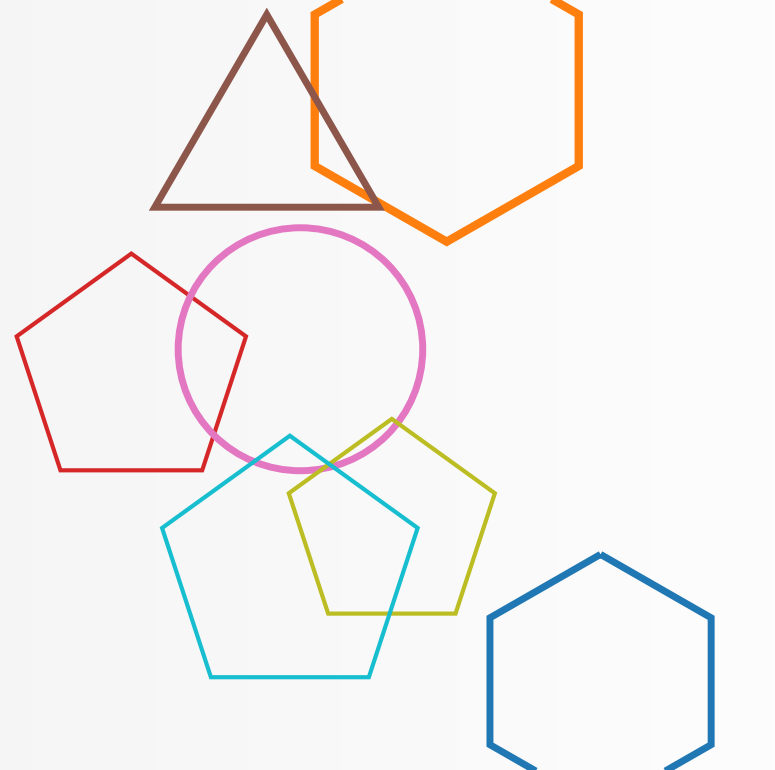[{"shape": "hexagon", "thickness": 2.5, "radius": 0.82, "center": [0.775, 0.115]}, {"shape": "hexagon", "thickness": 3, "radius": 0.98, "center": [0.576, 0.883]}, {"shape": "pentagon", "thickness": 1.5, "radius": 0.78, "center": [0.169, 0.515]}, {"shape": "triangle", "thickness": 2.5, "radius": 0.83, "center": [0.344, 0.814]}, {"shape": "circle", "thickness": 2.5, "radius": 0.79, "center": [0.388, 0.546]}, {"shape": "pentagon", "thickness": 1.5, "radius": 0.7, "center": [0.506, 0.316]}, {"shape": "pentagon", "thickness": 1.5, "radius": 0.87, "center": [0.374, 0.261]}]